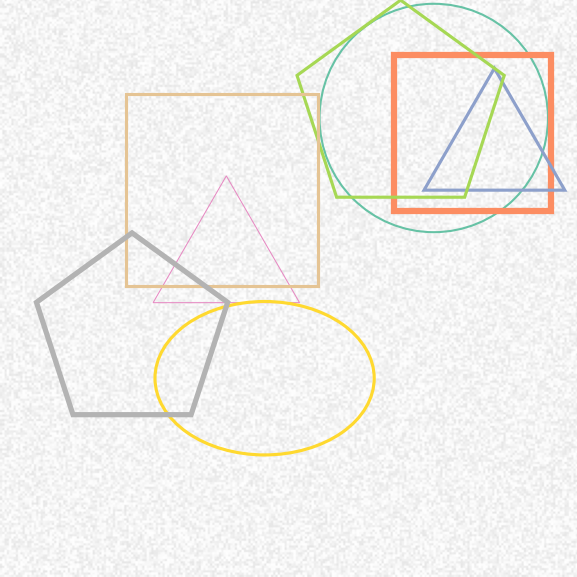[{"shape": "circle", "thickness": 1, "radius": 0.99, "center": [0.751, 0.795]}, {"shape": "square", "thickness": 3, "radius": 0.68, "center": [0.818, 0.769]}, {"shape": "triangle", "thickness": 1.5, "radius": 0.7, "center": [0.856, 0.74]}, {"shape": "triangle", "thickness": 0.5, "radius": 0.73, "center": [0.392, 0.548]}, {"shape": "pentagon", "thickness": 1.5, "radius": 0.94, "center": [0.694, 0.81]}, {"shape": "oval", "thickness": 1.5, "radius": 0.95, "center": [0.458, 0.344]}, {"shape": "square", "thickness": 1.5, "radius": 0.83, "center": [0.385, 0.67]}, {"shape": "pentagon", "thickness": 2.5, "radius": 0.87, "center": [0.229, 0.422]}]